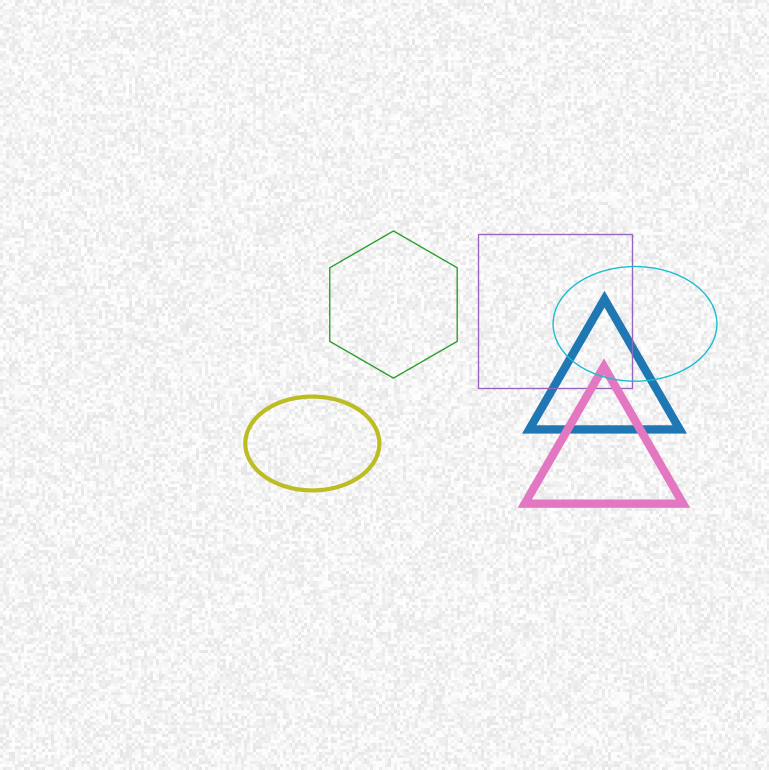[{"shape": "triangle", "thickness": 3, "radius": 0.56, "center": [0.785, 0.499]}, {"shape": "hexagon", "thickness": 0.5, "radius": 0.48, "center": [0.511, 0.604]}, {"shape": "square", "thickness": 0.5, "radius": 0.5, "center": [0.721, 0.596]}, {"shape": "triangle", "thickness": 3, "radius": 0.59, "center": [0.784, 0.405]}, {"shape": "oval", "thickness": 1.5, "radius": 0.44, "center": [0.406, 0.424]}, {"shape": "oval", "thickness": 0.5, "radius": 0.53, "center": [0.825, 0.579]}]